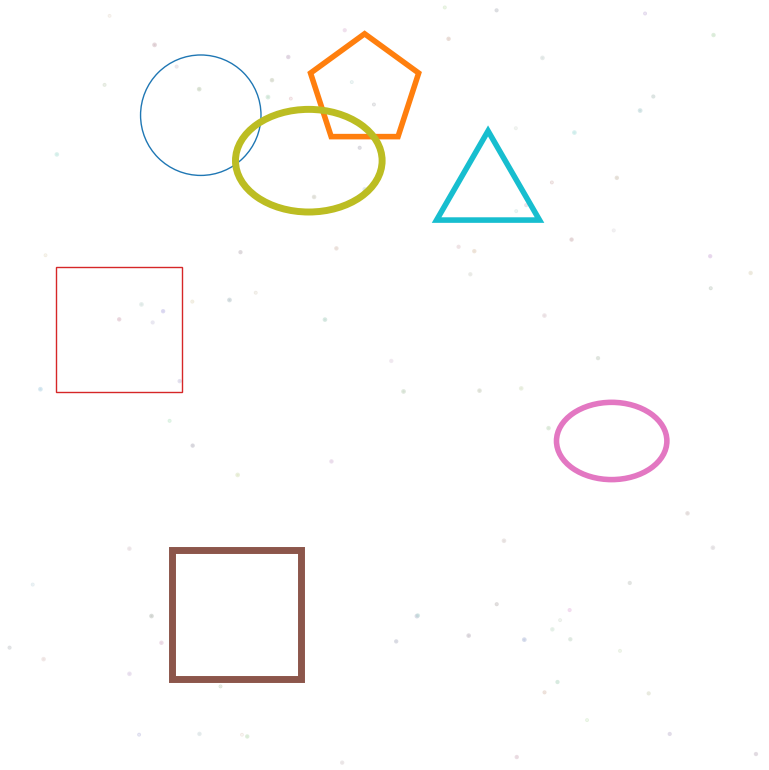[{"shape": "circle", "thickness": 0.5, "radius": 0.39, "center": [0.261, 0.85]}, {"shape": "pentagon", "thickness": 2, "radius": 0.37, "center": [0.474, 0.882]}, {"shape": "square", "thickness": 0.5, "radius": 0.41, "center": [0.155, 0.572]}, {"shape": "square", "thickness": 2.5, "radius": 0.42, "center": [0.307, 0.202]}, {"shape": "oval", "thickness": 2, "radius": 0.36, "center": [0.794, 0.427]}, {"shape": "oval", "thickness": 2.5, "radius": 0.48, "center": [0.401, 0.791]}, {"shape": "triangle", "thickness": 2, "radius": 0.39, "center": [0.634, 0.753]}]